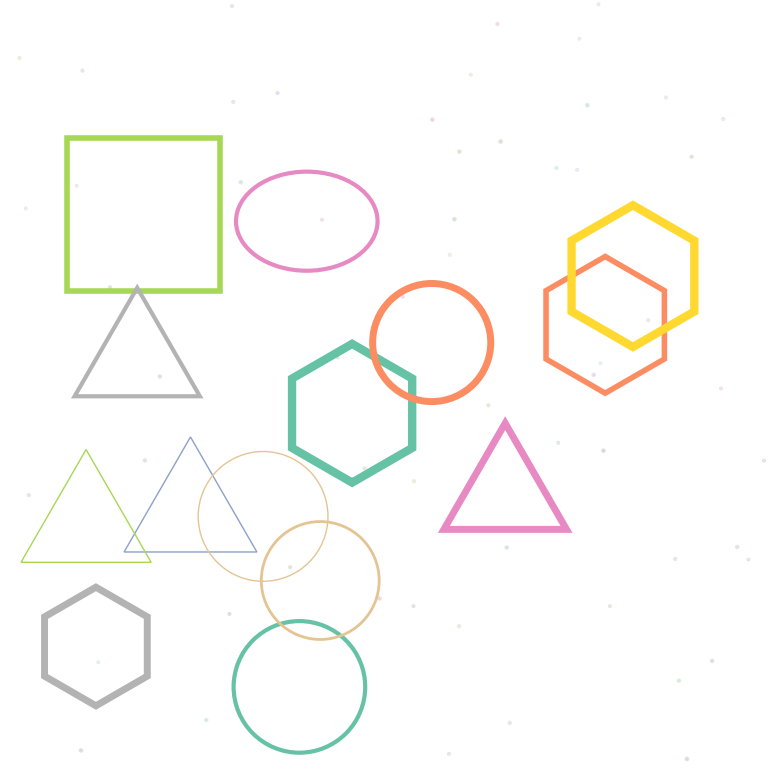[{"shape": "circle", "thickness": 1.5, "radius": 0.43, "center": [0.389, 0.108]}, {"shape": "hexagon", "thickness": 3, "radius": 0.45, "center": [0.457, 0.463]}, {"shape": "hexagon", "thickness": 2, "radius": 0.44, "center": [0.786, 0.578]}, {"shape": "circle", "thickness": 2.5, "radius": 0.38, "center": [0.561, 0.555]}, {"shape": "triangle", "thickness": 0.5, "radius": 0.5, "center": [0.247, 0.333]}, {"shape": "oval", "thickness": 1.5, "radius": 0.46, "center": [0.398, 0.713]}, {"shape": "triangle", "thickness": 2.5, "radius": 0.46, "center": [0.656, 0.358]}, {"shape": "triangle", "thickness": 0.5, "radius": 0.49, "center": [0.112, 0.319]}, {"shape": "square", "thickness": 2, "radius": 0.5, "center": [0.186, 0.721]}, {"shape": "hexagon", "thickness": 3, "radius": 0.46, "center": [0.822, 0.641]}, {"shape": "circle", "thickness": 0.5, "radius": 0.42, "center": [0.342, 0.329]}, {"shape": "circle", "thickness": 1, "radius": 0.38, "center": [0.416, 0.246]}, {"shape": "triangle", "thickness": 1.5, "radius": 0.47, "center": [0.178, 0.532]}, {"shape": "hexagon", "thickness": 2.5, "radius": 0.39, "center": [0.125, 0.16]}]